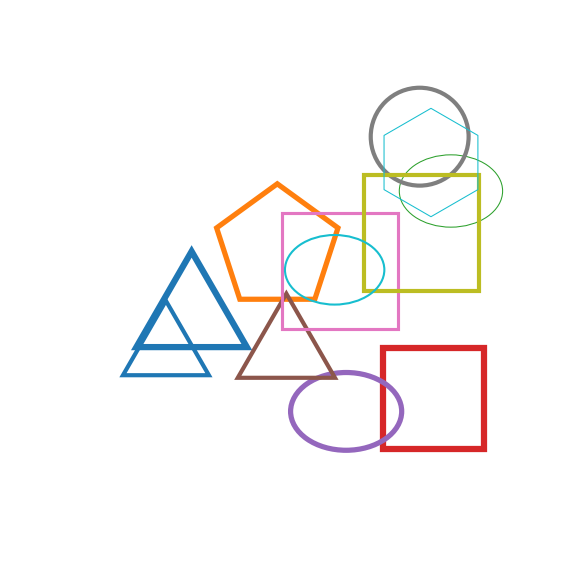[{"shape": "triangle", "thickness": 2, "radius": 0.43, "center": [0.287, 0.392]}, {"shape": "triangle", "thickness": 3, "radius": 0.55, "center": [0.332, 0.453]}, {"shape": "pentagon", "thickness": 2.5, "radius": 0.55, "center": [0.48, 0.57]}, {"shape": "oval", "thickness": 0.5, "radius": 0.45, "center": [0.781, 0.668]}, {"shape": "square", "thickness": 3, "radius": 0.44, "center": [0.751, 0.309]}, {"shape": "oval", "thickness": 2.5, "radius": 0.48, "center": [0.599, 0.287]}, {"shape": "triangle", "thickness": 2, "radius": 0.49, "center": [0.496, 0.394]}, {"shape": "square", "thickness": 1.5, "radius": 0.5, "center": [0.588, 0.53]}, {"shape": "circle", "thickness": 2, "radius": 0.42, "center": [0.727, 0.762]}, {"shape": "square", "thickness": 2, "radius": 0.5, "center": [0.73, 0.596]}, {"shape": "oval", "thickness": 1, "radius": 0.43, "center": [0.579, 0.532]}, {"shape": "hexagon", "thickness": 0.5, "radius": 0.47, "center": [0.746, 0.718]}]